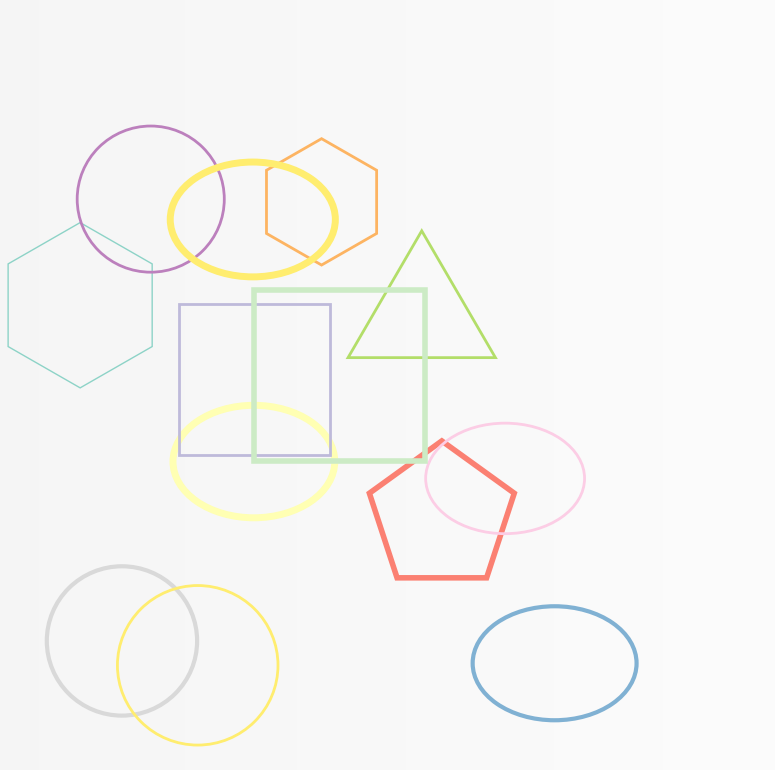[{"shape": "hexagon", "thickness": 0.5, "radius": 0.54, "center": [0.103, 0.604]}, {"shape": "oval", "thickness": 2.5, "radius": 0.52, "center": [0.328, 0.401]}, {"shape": "square", "thickness": 1, "radius": 0.49, "center": [0.328, 0.507]}, {"shape": "pentagon", "thickness": 2, "radius": 0.49, "center": [0.57, 0.329]}, {"shape": "oval", "thickness": 1.5, "radius": 0.53, "center": [0.716, 0.139]}, {"shape": "hexagon", "thickness": 1, "radius": 0.41, "center": [0.415, 0.738]}, {"shape": "triangle", "thickness": 1, "radius": 0.55, "center": [0.544, 0.59]}, {"shape": "oval", "thickness": 1, "radius": 0.51, "center": [0.652, 0.379]}, {"shape": "circle", "thickness": 1.5, "radius": 0.48, "center": [0.157, 0.168]}, {"shape": "circle", "thickness": 1, "radius": 0.47, "center": [0.194, 0.741]}, {"shape": "square", "thickness": 2, "radius": 0.55, "center": [0.438, 0.512]}, {"shape": "oval", "thickness": 2.5, "radius": 0.53, "center": [0.326, 0.715]}, {"shape": "circle", "thickness": 1, "radius": 0.52, "center": [0.255, 0.136]}]